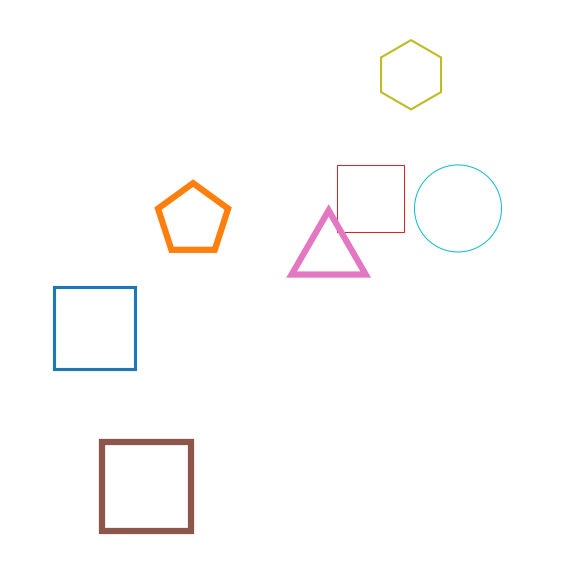[{"shape": "square", "thickness": 1.5, "radius": 0.35, "center": [0.163, 0.431]}, {"shape": "pentagon", "thickness": 3, "radius": 0.32, "center": [0.334, 0.618]}, {"shape": "square", "thickness": 0.5, "radius": 0.29, "center": [0.642, 0.655]}, {"shape": "square", "thickness": 3, "radius": 0.39, "center": [0.254, 0.156]}, {"shape": "triangle", "thickness": 3, "radius": 0.37, "center": [0.569, 0.561]}, {"shape": "hexagon", "thickness": 1, "radius": 0.3, "center": [0.712, 0.87]}, {"shape": "circle", "thickness": 0.5, "radius": 0.38, "center": [0.793, 0.638]}]